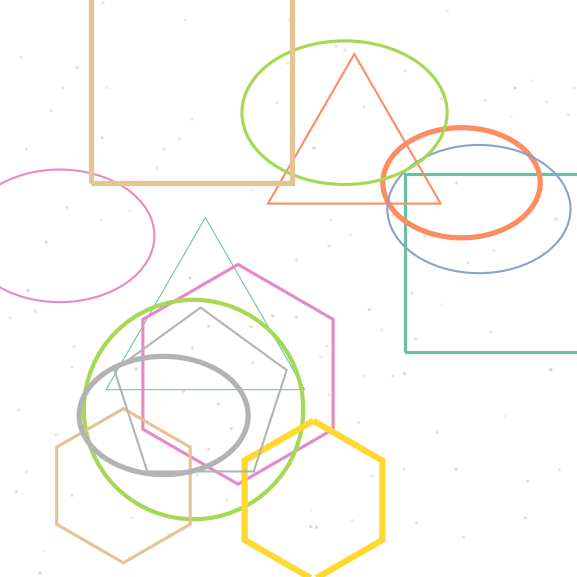[{"shape": "square", "thickness": 1.5, "radius": 0.77, "center": [0.856, 0.544]}, {"shape": "triangle", "thickness": 0.5, "radius": 0.99, "center": [0.356, 0.424]}, {"shape": "oval", "thickness": 2.5, "radius": 0.68, "center": [0.799, 0.683]}, {"shape": "triangle", "thickness": 1, "radius": 0.86, "center": [0.614, 0.733]}, {"shape": "oval", "thickness": 1, "radius": 0.79, "center": [0.829, 0.637]}, {"shape": "oval", "thickness": 1, "radius": 0.82, "center": [0.103, 0.591]}, {"shape": "hexagon", "thickness": 1.5, "radius": 0.95, "center": [0.412, 0.351]}, {"shape": "oval", "thickness": 1.5, "radius": 0.89, "center": [0.597, 0.804]}, {"shape": "circle", "thickness": 2, "radius": 0.95, "center": [0.335, 0.29]}, {"shape": "hexagon", "thickness": 3, "radius": 0.69, "center": [0.543, 0.133]}, {"shape": "square", "thickness": 2.5, "radius": 0.87, "center": [0.332, 0.856]}, {"shape": "hexagon", "thickness": 1.5, "radius": 0.67, "center": [0.214, 0.158]}, {"shape": "oval", "thickness": 2.5, "radius": 0.73, "center": [0.283, 0.28]}, {"shape": "pentagon", "thickness": 1, "radius": 0.78, "center": [0.347, 0.31]}]